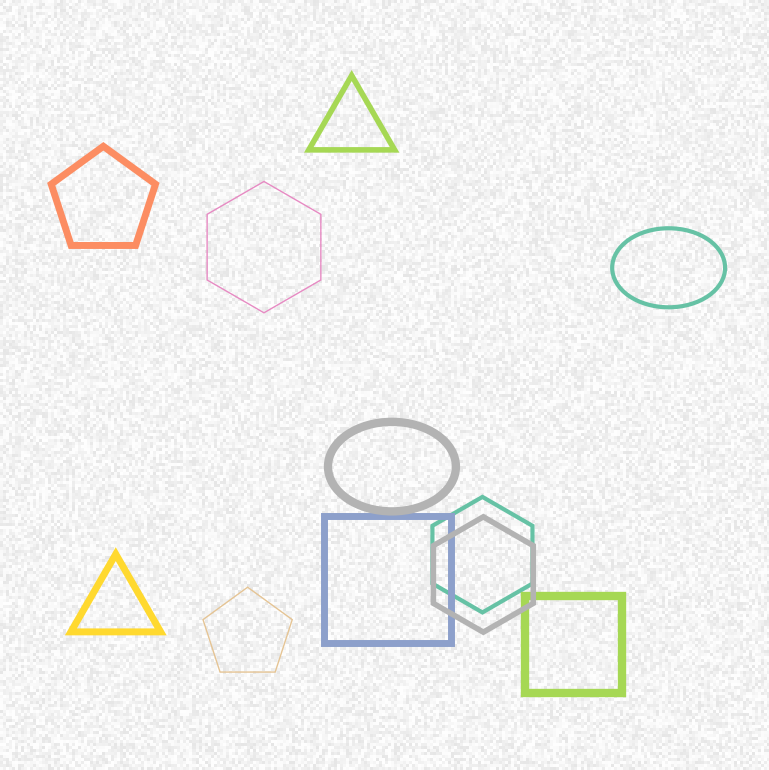[{"shape": "oval", "thickness": 1.5, "radius": 0.37, "center": [0.868, 0.652]}, {"shape": "hexagon", "thickness": 1.5, "radius": 0.38, "center": [0.627, 0.28]}, {"shape": "pentagon", "thickness": 2.5, "radius": 0.36, "center": [0.134, 0.739]}, {"shape": "square", "thickness": 2.5, "radius": 0.41, "center": [0.504, 0.247]}, {"shape": "hexagon", "thickness": 0.5, "radius": 0.43, "center": [0.343, 0.679]}, {"shape": "triangle", "thickness": 2, "radius": 0.32, "center": [0.457, 0.838]}, {"shape": "square", "thickness": 3, "radius": 0.31, "center": [0.745, 0.163]}, {"shape": "triangle", "thickness": 2.5, "radius": 0.34, "center": [0.15, 0.213]}, {"shape": "pentagon", "thickness": 0.5, "radius": 0.3, "center": [0.322, 0.176]}, {"shape": "hexagon", "thickness": 2, "radius": 0.37, "center": [0.628, 0.254]}, {"shape": "oval", "thickness": 3, "radius": 0.42, "center": [0.509, 0.394]}]